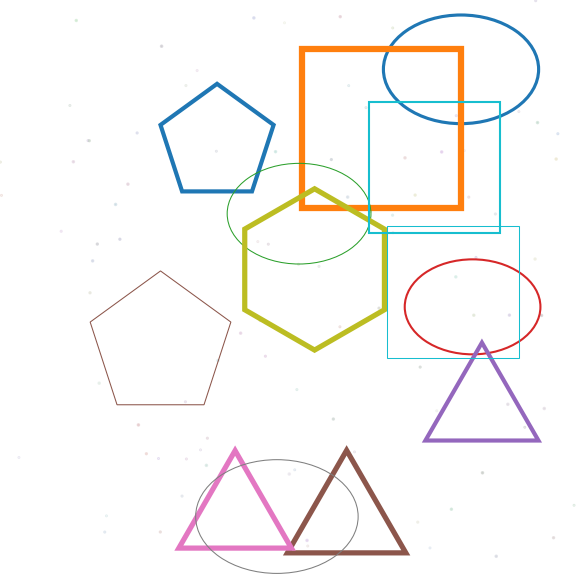[{"shape": "pentagon", "thickness": 2, "radius": 0.51, "center": [0.376, 0.751]}, {"shape": "oval", "thickness": 1.5, "radius": 0.67, "center": [0.798, 0.879]}, {"shape": "square", "thickness": 3, "radius": 0.69, "center": [0.66, 0.776]}, {"shape": "oval", "thickness": 0.5, "radius": 0.62, "center": [0.518, 0.629]}, {"shape": "oval", "thickness": 1, "radius": 0.59, "center": [0.818, 0.468]}, {"shape": "triangle", "thickness": 2, "radius": 0.56, "center": [0.834, 0.293]}, {"shape": "triangle", "thickness": 2.5, "radius": 0.59, "center": [0.6, 0.101]}, {"shape": "pentagon", "thickness": 0.5, "radius": 0.64, "center": [0.278, 0.402]}, {"shape": "triangle", "thickness": 2.5, "radius": 0.56, "center": [0.407, 0.106]}, {"shape": "oval", "thickness": 0.5, "radius": 0.7, "center": [0.479, 0.105]}, {"shape": "hexagon", "thickness": 2.5, "radius": 0.7, "center": [0.545, 0.533]}, {"shape": "square", "thickness": 1, "radius": 0.57, "center": [0.752, 0.709]}, {"shape": "square", "thickness": 0.5, "radius": 0.57, "center": [0.784, 0.493]}]